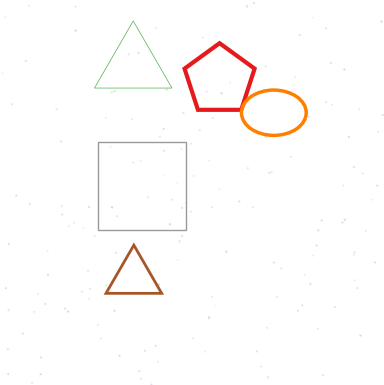[{"shape": "pentagon", "thickness": 3, "radius": 0.48, "center": [0.57, 0.792]}, {"shape": "triangle", "thickness": 0.5, "radius": 0.58, "center": [0.346, 0.829]}, {"shape": "oval", "thickness": 2.5, "radius": 0.42, "center": [0.711, 0.707]}, {"shape": "triangle", "thickness": 2, "radius": 0.42, "center": [0.348, 0.28]}, {"shape": "square", "thickness": 1, "radius": 0.57, "center": [0.369, 0.516]}]